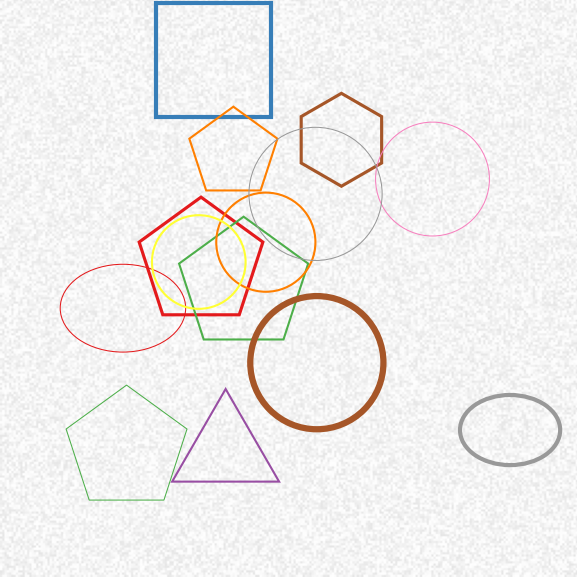[{"shape": "pentagon", "thickness": 1.5, "radius": 0.56, "center": [0.348, 0.545]}, {"shape": "oval", "thickness": 0.5, "radius": 0.54, "center": [0.213, 0.466]}, {"shape": "square", "thickness": 2, "radius": 0.5, "center": [0.37, 0.895]}, {"shape": "pentagon", "thickness": 1, "radius": 0.59, "center": [0.422, 0.506]}, {"shape": "pentagon", "thickness": 0.5, "radius": 0.55, "center": [0.219, 0.222]}, {"shape": "triangle", "thickness": 1, "radius": 0.53, "center": [0.391, 0.219]}, {"shape": "pentagon", "thickness": 1, "radius": 0.4, "center": [0.404, 0.734]}, {"shape": "circle", "thickness": 1, "radius": 0.43, "center": [0.46, 0.58]}, {"shape": "circle", "thickness": 1, "radius": 0.41, "center": [0.344, 0.545]}, {"shape": "hexagon", "thickness": 1.5, "radius": 0.4, "center": [0.591, 0.757]}, {"shape": "circle", "thickness": 3, "radius": 0.58, "center": [0.549, 0.371]}, {"shape": "circle", "thickness": 0.5, "radius": 0.49, "center": [0.749, 0.689]}, {"shape": "oval", "thickness": 2, "radius": 0.43, "center": [0.883, 0.254]}, {"shape": "circle", "thickness": 0.5, "radius": 0.58, "center": [0.546, 0.663]}]